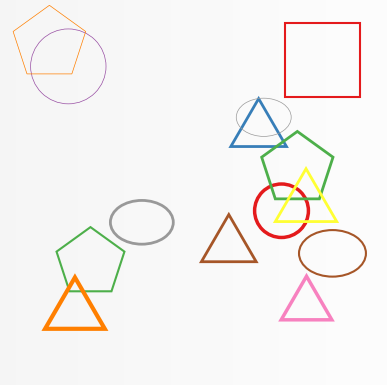[{"shape": "circle", "thickness": 2.5, "radius": 0.35, "center": [0.726, 0.453]}, {"shape": "square", "thickness": 1.5, "radius": 0.48, "center": [0.833, 0.844]}, {"shape": "triangle", "thickness": 2, "radius": 0.41, "center": [0.667, 0.661]}, {"shape": "pentagon", "thickness": 2, "radius": 0.48, "center": [0.767, 0.562]}, {"shape": "pentagon", "thickness": 1.5, "radius": 0.46, "center": [0.234, 0.318]}, {"shape": "circle", "thickness": 0.5, "radius": 0.49, "center": [0.176, 0.828]}, {"shape": "pentagon", "thickness": 0.5, "radius": 0.49, "center": [0.128, 0.888]}, {"shape": "triangle", "thickness": 3, "radius": 0.44, "center": [0.193, 0.19]}, {"shape": "triangle", "thickness": 2, "radius": 0.46, "center": [0.79, 0.47]}, {"shape": "oval", "thickness": 1.5, "radius": 0.43, "center": [0.858, 0.342]}, {"shape": "triangle", "thickness": 2, "radius": 0.41, "center": [0.59, 0.361]}, {"shape": "triangle", "thickness": 2.5, "radius": 0.38, "center": [0.791, 0.207]}, {"shape": "oval", "thickness": 2, "radius": 0.41, "center": [0.366, 0.423]}, {"shape": "oval", "thickness": 0.5, "radius": 0.35, "center": [0.681, 0.695]}]